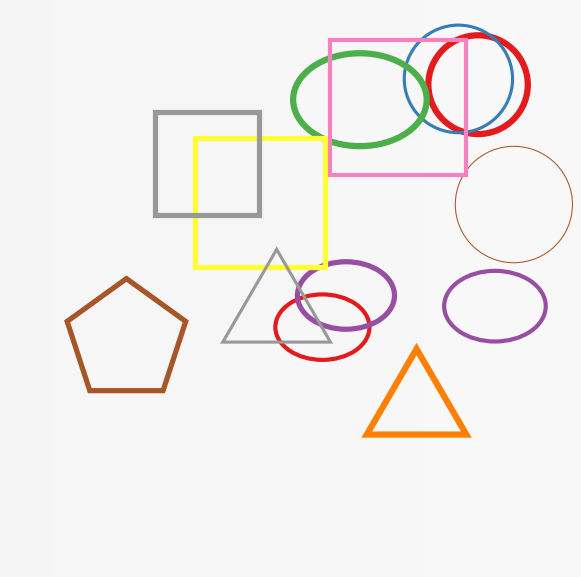[{"shape": "circle", "thickness": 3, "radius": 0.43, "center": [0.823, 0.853]}, {"shape": "oval", "thickness": 2, "radius": 0.4, "center": [0.555, 0.433]}, {"shape": "circle", "thickness": 1.5, "radius": 0.47, "center": [0.789, 0.862]}, {"shape": "oval", "thickness": 3, "radius": 0.57, "center": [0.619, 0.826]}, {"shape": "oval", "thickness": 2, "radius": 0.44, "center": [0.852, 0.469]}, {"shape": "oval", "thickness": 2.5, "radius": 0.42, "center": [0.595, 0.487]}, {"shape": "triangle", "thickness": 3, "radius": 0.49, "center": [0.717, 0.296]}, {"shape": "square", "thickness": 2.5, "radius": 0.56, "center": [0.448, 0.649]}, {"shape": "pentagon", "thickness": 2.5, "radius": 0.54, "center": [0.218, 0.409]}, {"shape": "circle", "thickness": 0.5, "radius": 0.5, "center": [0.884, 0.645]}, {"shape": "square", "thickness": 2, "radius": 0.58, "center": [0.685, 0.813]}, {"shape": "triangle", "thickness": 1.5, "radius": 0.53, "center": [0.476, 0.46]}, {"shape": "square", "thickness": 2.5, "radius": 0.45, "center": [0.355, 0.715]}]